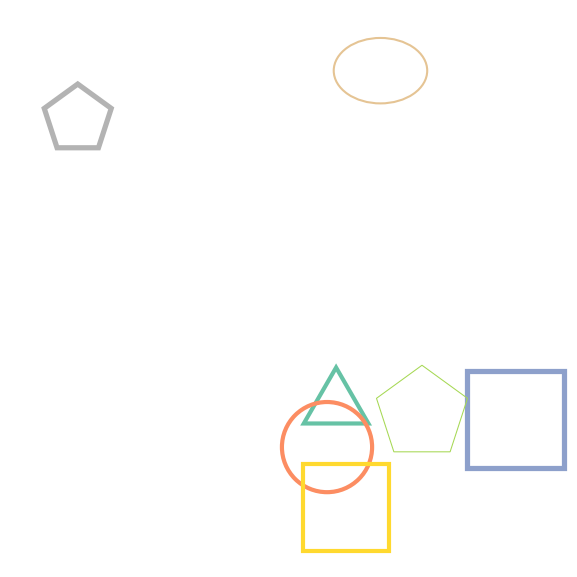[{"shape": "triangle", "thickness": 2, "radius": 0.32, "center": [0.582, 0.298]}, {"shape": "circle", "thickness": 2, "radius": 0.39, "center": [0.566, 0.225]}, {"shape": "square", "thickness": 2.5, "radius": 0.42, "center": [0.893, 0.273]}, {"shape": "pentagon", "thickness": 0.5, "radius": 0.41, "center": [0.731, 0.284]}, {"shape": "square", "thickness": 2, "radius": 0.37, "center": [0.599, 0.12]}, {"shape": "oval", "thickness": 1, "radius": 0.4, "center": [0.659, 0.877]}, {"shape": "pentagon", "thickness": 2.5, "radius": 0.3, "center": [0.135, 0.793]}]